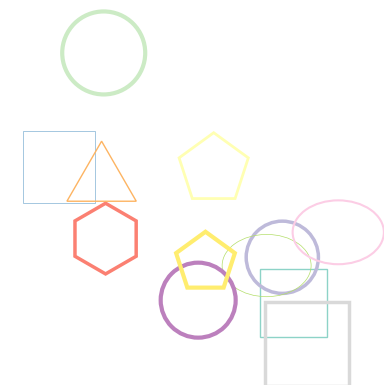[{"shape": "square", "thickness": 1, "radius": 0.44, "center": [0.762, 0.213]}, {"shape": "pentagon", "thickness": 2, "radius": 0.47, "center": [0.555, 0.561]}, {"shape": "circle", "thickness": 2.5, "radius": 0.47, "center": [0.733, 0.332]}, {"shape": "hexagon", "thickness": 2.5, "radius": 0.46, "center": [0.274, 0.38]}, {"shape": "square", "thickness": 0.5, "radius": 0.47, "center": [0.153, 0.567]}, {"shape": "triangle", "thickness": 1, "radius": 0.52, "center": [0.264, 0.529]}, {"shape": "oval", "thickness": 0.5, "radius": 0.58, "center": [0.693, 0.31]}, {"shape": "oval", "thickness": 1.5, "radius": 0.59, "center": [0.879, 0.397]}, {"shape": "square", "thickness": 2.5, "radius": 0.55, "center": [0.798, 0.107]}, {"shape": "circle", "thickness": 3, "radius": 0.49, "center": [0.515, 0.22]}, {"shape": "circle", "thickness": 3, "radius": 0.54, "center": [0.269, 0.862]}, {"shape": "pentagon", "thickness": 3, "radius": 0.4, "center": [0.534, 0.318]}]